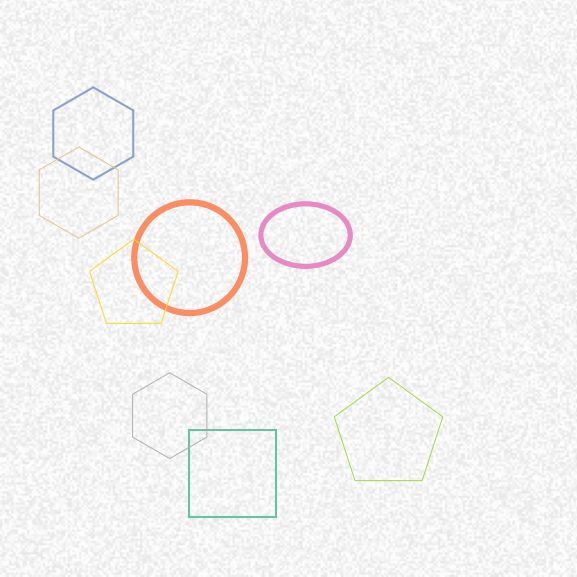[{"shape": "square", "thickness": 1, "radius": 0.38, "center": [0.403, 0.179]}, {"shape": "circle", "thickness": 3, "radius": 0.48, "center": [0.328, 0.553]}, {"shape": "hexagon", "thickness": 1, "radius": 0.4, "center": [0.162, 0.768]}, {"shape": "oval", "thickness": 2.5, "radius": 0.39, "center": [0.529, 0.592]}, {"shape": "pentagon", "thickness": 0.5, "radius": 0.49, "center": [0.673, 0.247]}, {"shape": "pentagon", "thickness": 0.5, "radius": 0.4, "center": [0.232, 0.504]}, {"shape": "hexagon", "thickness": 0.5, "radius": 0.39, "center": [0.136, 0.666]}, {"shape": "hexagon", "thickness": 0.5, "radius": 0.37, "center": [0.294, 0.279]}]